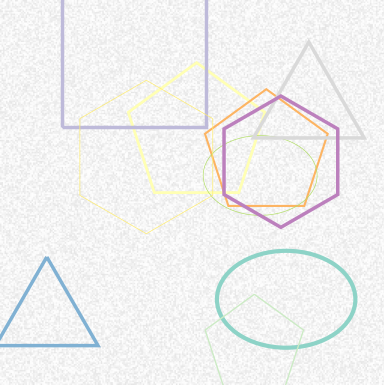[{"shape": "oval", "thickness": 3, "radius": 0.9, "center": [0.743, 0.223]}, {"shape": "pentagon", "thickness": 2, "radius": 0.93, "center": [0.511, 0.651]}, {"shape": "square", "thickness": 2.5, "radius": 0.94, "center": [0.347, 0.858]}, {"shape": "triangle", "thickness": 2.5, "radius": 0.77, "center": [0.122, 0.179]}, {"shape": "pentagon", "thickness": 1.5, "radius": 0.84, "center": [0.692, 0.601]}, {"shape": "oval", "thickness": 0.5, "radius": 0.74, "center": [0.676, 0.544]}, {"shape": "triangle", "thickness": 2.5, "radius": 0.83, "center": [0.802, 0.725]}, {"shape": "hexagon", "thickness": 2.5, "radius": 0.85, "center": [0.73, 0.58]}, {"shape": "pentagon", "thickness": 1, "radius": 0.67, "center": [0.661, 0.101]}, {"shape": "hexagon", "thickness": 0.5, "radius": 1.0, "center": [0.38, 0.592]}]